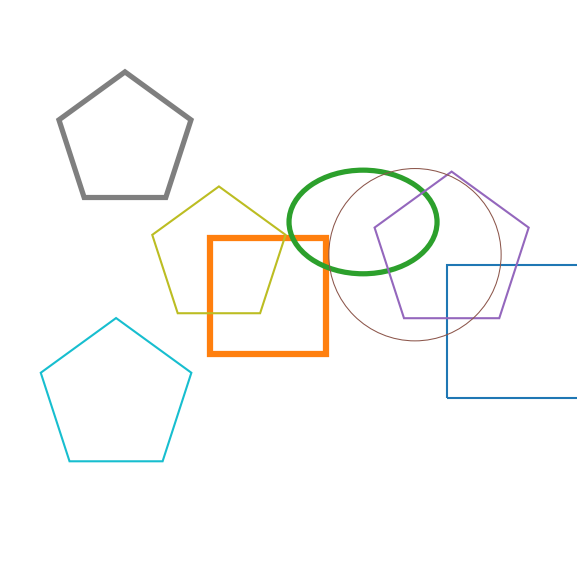[{"shape": "square", "thickness": 1, "radius": 0.58, "center": [0.89, 0.425]}, {"shape": "square", "thickness": 3, "radius": 0.5, "center": [0.464, 0.486]}, {"shape": "oval", "thickness": 2.5, "radius": 0.64, "center": [0.629, 0.615]}, {"shape": "pentagon", "thickness": 1, "radius": 0.7, "center": [0.782, 0.562]}, {"shape": "circle", "thickness": 0.5, "radius": 0.75, "center": [0.719, 0.558]}, {"shape": "pentagon", "thickness": 2.5, "radius": 0.6, "center": [0.216, 0.754]}, {"shape": "pentagon", "thickness": 1, "radius": 0.61, "center": [0.379, 0.555]}, {"shape": "pentagon", "thickness": 1, "radius": 0.69, "center": [0.201, 0.311]}]